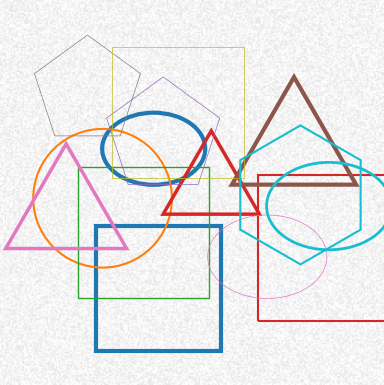[{"shape": "oval", "thickness": 3, "radius": 0.67, "center": [0.399, 0.614]}, {"shape": "square", "thickness": 3, "radius": 0.81, "center": [0.412, 0.251]}, {"shape": "circle", "thickness": 1.5, "radius": 0.9, "center": [0.266, 0.485]}, {"shape": "square", "thickness": 1, "radius": 0.86, "center": [0.373, 0.396]}, {"shape": "square", "thickness": 1.5, "radius": 0.95, "center": [0.86, 0.356]}, {"shape": "triangle", "thickness": 2.5, "radius": 0.72, "center": [0.549, 0.516]}, {"shape": "pentagon", "thickness": 0.5, "radius": 0.77, "center": [0.424, 0.646]}, {"shape": "triangle", "thickness": 3, "radius": 0.93, "center": [0.764, 0.614]}, {"shape": "triangle", "thickness": 2.5, "radius": 0.91, "center": [0.172, 0.445]}, {"shape": "oval", "thickness": 0.5, "radius": 0.77, "center": [0.694, 0.333]}, {"shape": "pentagon", "thickness": 0.5, "radius": 0.72, "center": [0.227, 0.764]}, {"shape": "square", "thickness": 0.5, "radius": 0.85, "center": [0.462, 0.708]}, {"shape": "hexagon", "thickness": 1.5, "radius": 0.9, "center": [0.78, 0.494]}, {"shape": "oval", "thickness": 2, "radius": 0.81, "center": [0.855, 0.465]}]